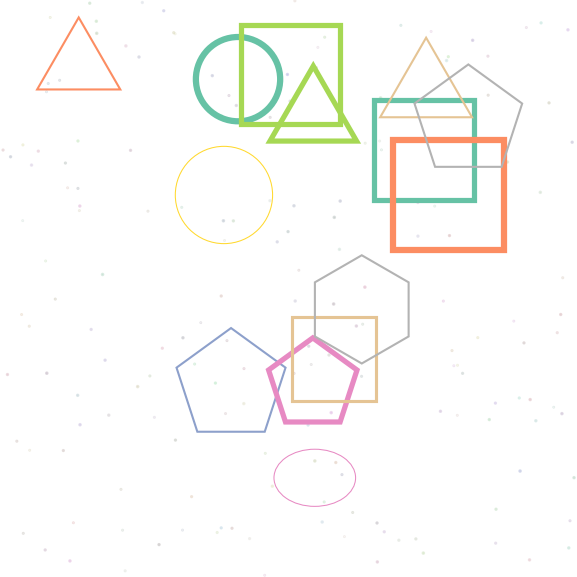[{"shape": "circle", "thickness": 3, "radius": 0.36, "center": [0.412, 0.862]}, {"shape": "square", "thickness": 2.5, "radius": 0.43, "center": [0.735, 0.74]}, {"shape": "triangle", "thickness": 1, "radius": 0.42, "center": [0.136, 0.886]}, {"shape": "square", "thickness": 3, "radius": 0.48, "center": [0.777, 0.662]}, {"shape": "pentagon", "thickness": 1, "radius": 0.5, "center": [0.4, 0.332]}, {"shape": "pentagon", "thickness": 2.5, "radius": 0.4, "center": [0.542, 0.334]}, {"shape": "oval", "thickness": 0.5, "radius": 0.35, "center": [0.545, 0.172]}, {"shape": "square", "thickness": 2.5, "radius": 0.43, "center": [0.503, 0.87]}, {"shape": "triangle", "thickness": 2.5, "radius": 0.43, "center": [0.542, 0.798]}, {"shape": "circle", "thickness": 0.5, "radius": 0.42, "center": [0.388, 0.661]}, {"shape": "triangle", "thickness": 1, "radius": 0.46, "center": [0.738, 0.842]}, {"shape": "square", "thickness": 1.5, "radius": 0.36, "center": [0.578, 0.378]}, {"shape": "pentagon", "thickness": 1, "radius": 0.49, "center": [0.811, 0.79]}, {"shape": "hexagon", "thickness": 1, "radius": 0.47, "center": [0.626, 0.463]}]